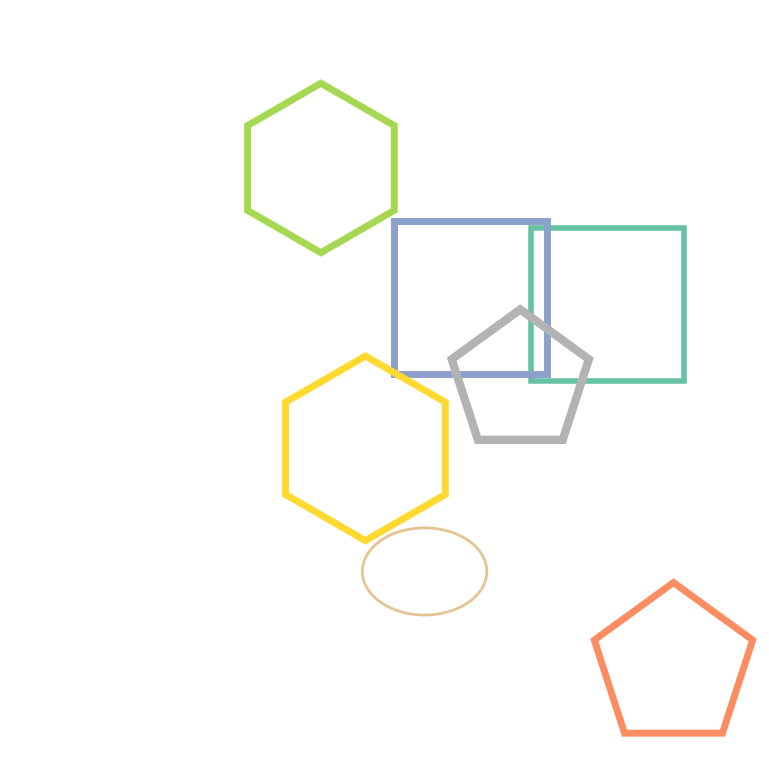[{"shape": "square", "thickness": 2, "radius": 0.5, "center": [0.789, 0.604]}, {"shape": "pentagon", "thickness": 2.5, "radius": 0.54, "center": [0.875, 0.135]}, {"shape": "square", "thickness": 2.5, "radius": 0.5, "center": [0.611, 0.613]}, {"shape": "hexagon", "thickness": 2.5, "radius": 0.55, "center": [0.417, 0.782]}, {"shape": "hexagon", "thickness": 2.5, "radius": 0.6, "center": [0.475, 0.418]}, {"shape": "oval", "thickness": 1, "radius": 0.4, "center": [0.551, 0.258]}, {"shape": "pentagon", "thickness": 3, "radius": 0.47, "center": [0.676, 0.505]}]